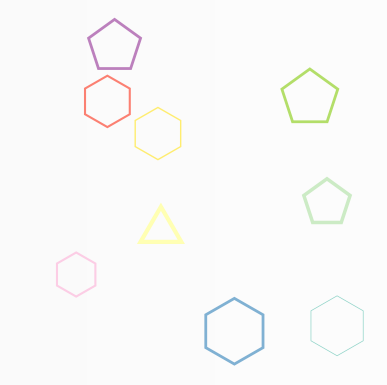[{"shape": "hexagon", "thickness": 0.5, "radius": 0.39, "center": [0.87, 0.154]}, {"shape": "triangle", "thickness": 3, "radius": 0.3, "center": [0.415, 0.402]}, {"shape": "hexagon", "thickness": 1.5, "radius": 0.33, "center": [0.277, 0.737]}, {"shape": "hexagon", "thickness": 2, "radius": 0.43, "center": [0.605, 0.14]}, {"shape": "pentagon", "thickness": 2, "radius": 0.38, "center": [0.8, 0.745]}, {"shape": "hexagon", "thickness": 1.5, "radius": 0.29, "center": [0.197, 0.287]}, {"shape": "pentagon", "thickness": 2, "radius": 0.35, "center": [0.296, 0.879]}, {"shape": "pentagon", "thickness": 2.5, "radius": 0.31, "center": [0.844, 0.473]}, {"shape": "hexagon", "thickness": 1, "radius": 0.34, "center": [0.408, 0.653]}]